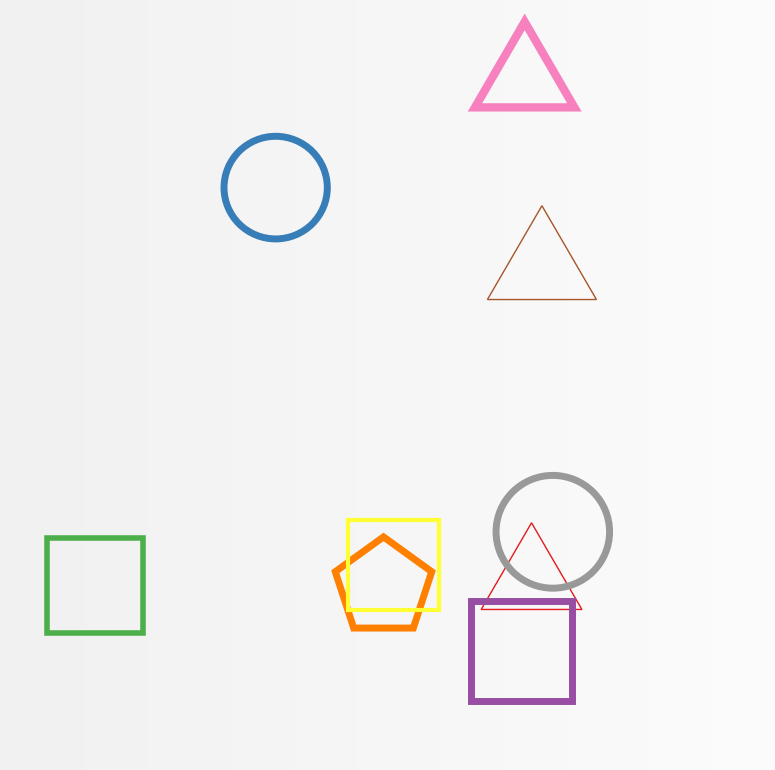[{"shape": "triangle", "thickness": 0.5, "radius": 0.38, "center": [0.686, 0.246]}, {"shape": "circle", "thickness": 2.5, "radius": 0.33, "center": [0.356, 0.756]}, {"shape": "square", "thickness": 2, "radius": 0.31, "center": [0.123, 0.24]}, {"shape": "square", "thickness": 2.5, "radius": 0.32, "center": [0.673, 0.154]}, {"shape": "pentagon", "thickness": 2.5, "radius": 0.33, "center": [0.495, 0.237]}, {"shape": "square", "thickness": 1.5, "radius": 0.29, "center": [0.508, 0.266]}, {"shape": "triangle", "thickness": 0.5, "radius": 0.41, "center": [0.699, 0.652]}, {"shape": "triangle", "thickness": 3, "radius": 0.37, "center": [0.677, 0.898]}, {"shape": "circle", "thickness": 2.5, "radius": 0.37, "center": [0.713, 0.309]}]